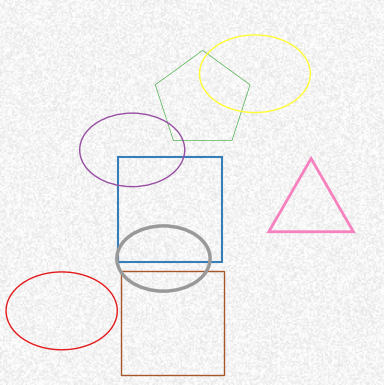[{"shape": "oval", "thickness": 1, "radius": 0.72, "center": [0.16, 0.193]}, {"shape": "square", "thickness": 1.5, "radius": 0.68, "center": [0.441, 0.456]}, {"shape": "pentagon", "thickness": 0.5, "radius": 0.65, "center": [0.526, 0.74]}, {"shape": "oval", "thickness": 1, "radius": 0.68, "center": [0.343, 0.611]}, {"shape": "oval", "thickness": 1, "radius": 0.72, "center": [0.662, 0.808]}, {"shape": "square", "thickness": 1, "radius": 0.67, "center": [0.447, 0.161]}, {"shape": "triangle", "thickness": 2, "radius": 0.63, "center": [0.808, 0.462]}, {"shape": "oval", "thickness": 2.5, "radius": 0.61, "center": [0.425, 0.329]}]